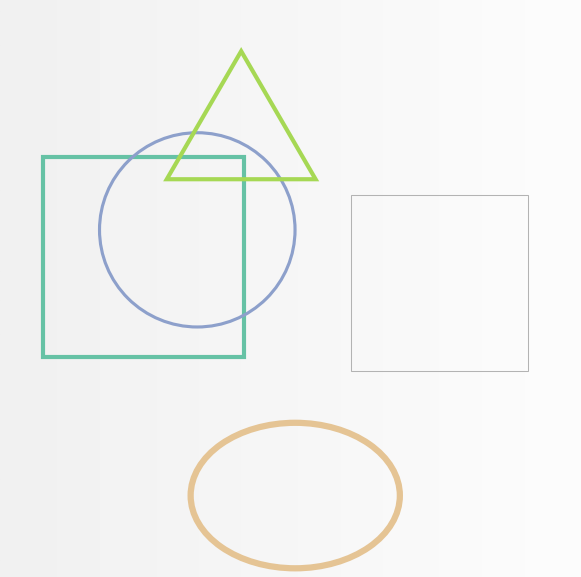[{"shape": "square", "thickness": 2, "radius": 0.86, "center": [0.247, 0.554]}, {"shape": "circle", "thickness": 1.5, "radius": 0.84, "center": [0.339, 0.601]}, {"shape": "triangle", "thickness": 2, "radius": 0.74, "center": [0.415, 0.763]}, {"shape": "oval", "thickness": 3, "radius": 0.9, "center": [0.508, 0.141]}, {"shape": "square", "thickness": 0.5, "radius": 0.76, "center": [0.756, 0.508]}]